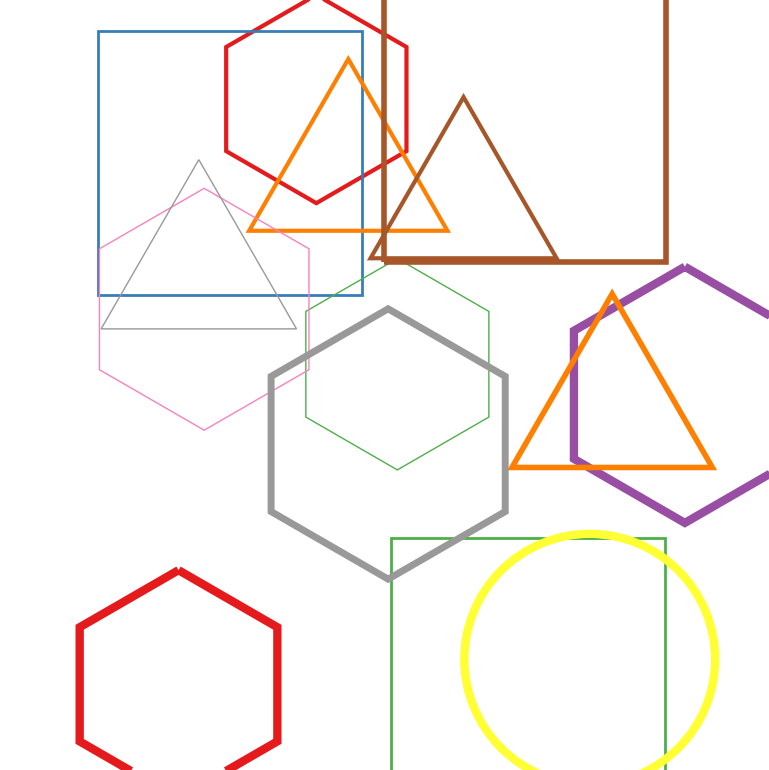[{"shape": "hexagon", "thickness": 3, "radius": 0.74, "center": [0.232, 0.111]}, {"shape": "hexagon", "thickness": 1.5, "radius": 0.68, "center": [0.411, 0.871]}, {"shape": "square", "thickness": 1, "radius": 0.86, "center": [0.298, 0.788]}, {"shape": "square", "thickness": 1, "radius": 0.89, "center": [0.686, 0.124]}, {"shape": "hexagon", "thickness": 0.5, "radius": 0.69, "center": [0.516, 0.527]}, {"shape": "hexagon", "thickness": 3, "radius": 0.83, "center": [0.889, 0.487]}, {"shape": "triangle", "thickness": 1.5, "radius": 0.74, "center": [0.452, 0.775]}, {"shape": "triangle", "thickness": 2, "radius": 0.75, "center": [0.795, 0.468]}, {"shape": "circle", "thickness": 3, "radius": 0.81, "center": [0.766, 0.144]}, {"shape": "square", "thickness": 2, "radius": 0.91, "center": [0.682, 0.843]}, {"shape": "triangle", "thickness": 1.5, "radius": 0.7, "center": [0.602, 0.734]}, {"shape": "hexagon", "thickness": 0.5, "radius": 0.79, "center": [0.265, 0.598]}, {"shape": "hexagon", "thickness": 2.5, "radius": 0.88, "center": [0.504, 0.423]}, {"shape": "triangle", "thickness": 0.5, "radius": 0.73, "center": [0.258, 0.646]}]